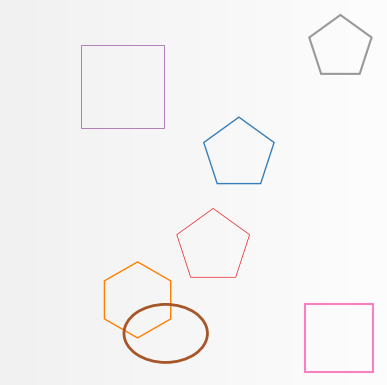[{"shape": "pentagon", "thickness": 0.5, "radius": 0.49, "center": [0.55, 0.36]}, {"shape": "pentagon", "thickness": 1, "radius": 0.48, "center": [0.617, 0.6]}, {"shape": "square", "thickness": 0.5, "radius": 0.53, "center": [0.316, 0.775]}, {"shape": "hexagon", "thickness": 1, "radius": 0.49, "center": [0.355, 0.221]}, {"shape": "oval", "thickness": 2, "radius": 0.54, "center": [0.428, 0.134]}, {"shape": "square", "thickness": 1.5, "radius": 0.44, "center": [0.875, 0.123]}, {"shape": "pentagon", "thickness": 1.5, "radius": 0.42, "center": [0.879, 0.877]}]